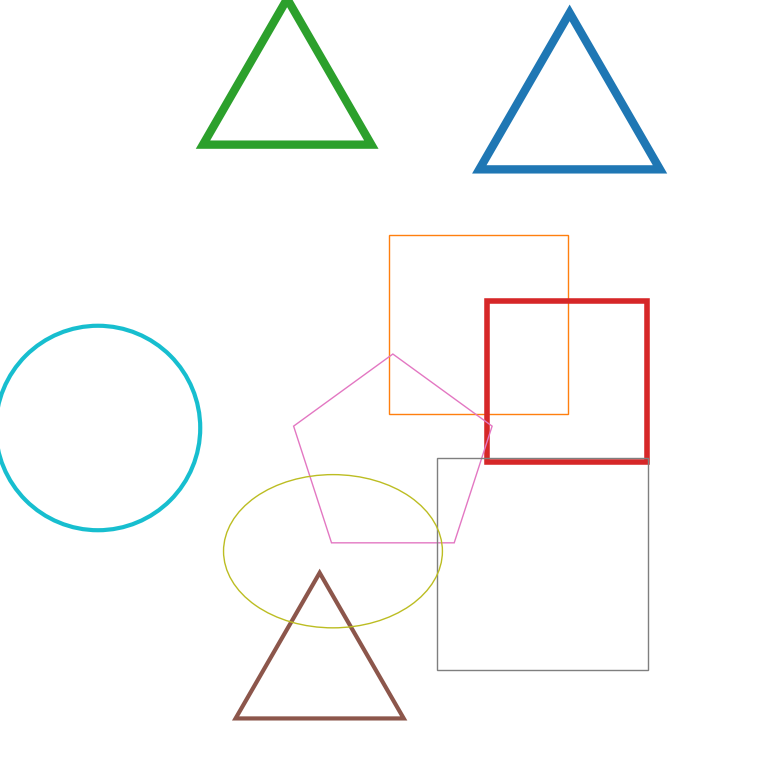[{"shape": "triangle", "thickness": 3, "radius": 0.68, "center": [0.74, 0.848]}, {"shape": "square", "thickness": 0.5, "radius": 0.58, "center": [0.621, 0.579]}, {"shape": "triangle", "thickness": 3, "radius": 0.63, "center": [0.373, 0.875]}, {"shape": "square", "thickness": 2, "radius": 0.52, "center": [0.736, 0.504]}, {"shape": "triangle", "thickness": 1.5, "radius": 0.63, "center": [0.415, 0.13]}, {"shape": "pentagon", "thickness": 0.5, "radius": 0.68, "center": [0.51, 0.405]}, {"shape": "square", "thickness": 0.5, "radius": 0.69, "center": [0.704, 0.268]}, {"shape": "oval", "thickness": 0.5, "radius": 0.71, "center": [0.432, 0.284]}, {"shape": "circle", "thickness": 1.5, "radius": 0.66, "center": [0.127, 0.444]}]